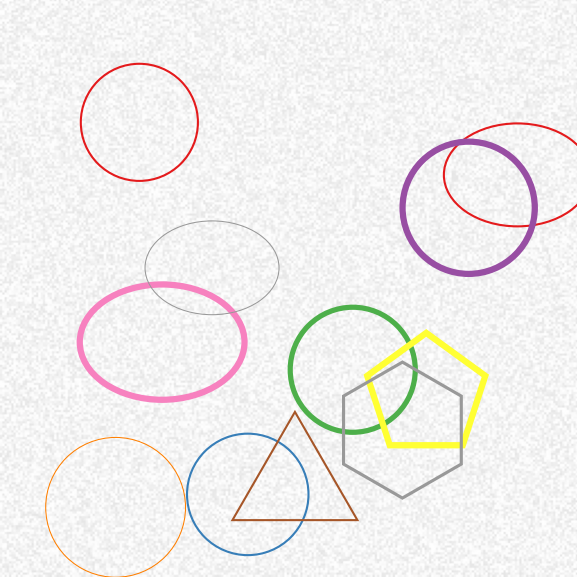[{"shape": "circle", "thickness": 1, "radius": 0.51, "center": [0.241, 0.787]}, {"shape": "oval", "thickness": 1, "radius": 0.64, "center": [0.896, 0.696]}, {"shape": "circle", "thickness": 1, "radius": 0.53, "center": [0.429, 0.143]}, {"shape": "circle", "thickness": 2.5, "radius": 0.54, "center": [0.611, 0.359]}, {"shape": "circle", "thickness": 3, "radius": 0.57, "center": [0.812, 0.639]}, {"shape": "circle", "thickness": 0.5, "radius": 0.61, "center": [0.2, 0.121]}, {"shape": "pentagon", "thickness": 3, "radius": 0.54, "center": [0.738, 0.315]}, {"shape": "triangle", "thickness": 1, "radius": 0.62, "center": [0.511, 0.161]}, {"shape": "oval", "thickness": 3, "radius": 0.71, "center": [0.281, 0.407]}, {"shape": "oval", "thickness": 0.5, "radius": 0.58, "center": [0.367, 0.535]}, {"shape": "hexagon", "thickness": 1.5, "radius": 0.59, "center": [0.697, 0.254]}]